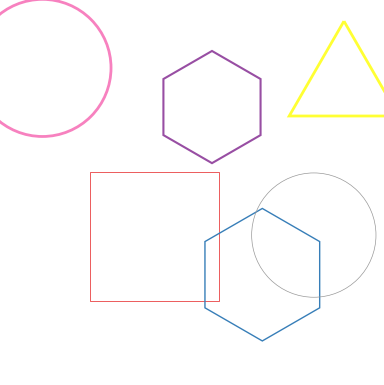[{"shape": "square", "thickness": 0.5, "radius": 0.84, "center": [0.402, 0.385]}, {"shape": "hexagon", "thickness": 1, "radius": 0.86, "center": [0.681, 0.287]}, {"shape": "hexagon", "thickness": 1.5, "radius": 0.73, "center": [0.551, 0.722]}, {"shape": "triangle", "thickness": 2, "radius": 0.82, "center": [0.893, 0.781]}, {"shape": "circle", "thickness": 2, "radius": 0.89, "center": [0.11, 0.824]}, {"shape": "circle", "thickness": 0.5, "radius": 0.81, "center": [0.815, 0.389]}]